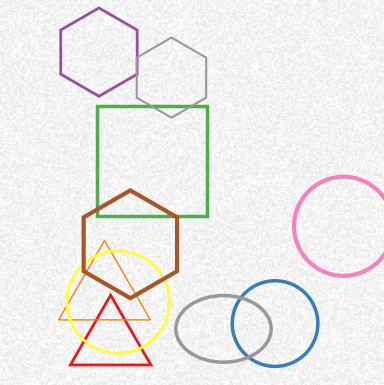[{"shape": "triangle", "thickness": 2, "radius": 0.6, "center": [0.287, 0.112]}, {"shape": "circle", "thickness": 2.5, "radius": 0.56, "center": [0.714, 0.16]}, {"shape": "square", "thickness": 2.5, "radius": 0.72, "center": [0.395, 0.582]}, {"shape": "hexagon", "thickness": 2, "radius": 0.57, "center": [0.257, 0.865]}, {"shape": "triangle", "thickness": 1, "radius": 0.69, "center": [0.271, 0.238]}, {"shape": "circle", "thickness": 2, "radius": 0.66, "center": [0.307, 0.215]}, {"shape": "hexagon", "thickness": 3, "radius": 0.7, "center": [0.339, 0.366]}, {"shape": "circle", "thickness": 3, "radius": 0.64, "center": [0.892, 0.412]}, {"shape": "oval", "thickness": 2.5, "radius": 0.62, "center": [0.58, 0.146]}, {"shape": "hexagon", "thickness": 1.5, "radius": 0.52, "center": [0.445, 0.798]}]